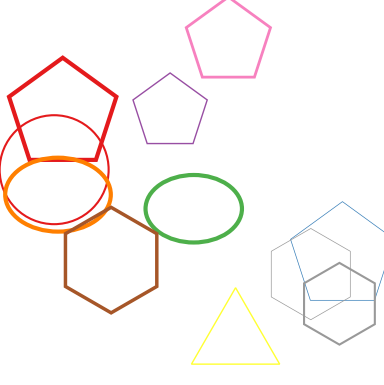[{"shape": "pentagon", "thickness": 3, "radius": 0.73, "center": [0.163, 0.703]}, {"shape": "circle", "thickness": 1.5, "radius": 0.71, "center": [0.141, 0.559]}, {"shape": "pentagon", "thickness": 0.5, "radius": 0.71, "center": [0.889, 0.335]}, {"shape": "oval", "thickness": 3, "radius": 0.63, "center": [0.503, 0.458]}, {"shape": "pentagon", "thickness": 1, "radius": 0.51, "center": [0.442, 0.709]}, {"shape": "oval", "thickness": 3, "radius": 0.69, "center": [0.151, 0.494]}, {"shape": "triangle", "thickness": 1, "radius": 0.66, "center": [0.612, 0.12]}, {"shape": "hexagon", "thickness": 2.5, "radius": 0.68, "center": [0.289, 0.324]}, {"shape": "pentagon", "thickness": 2, "radius": 0.58, "center": [0.593, 0.893]}, {"shape": "hexagon", "thickness": 1.5, "radius": 0.53, "center": [0.882, 0.211]}, {"shape": "hexagon", "thickness": 0.5, "radius": 0.59, "center": [0.807, 0.288]}]